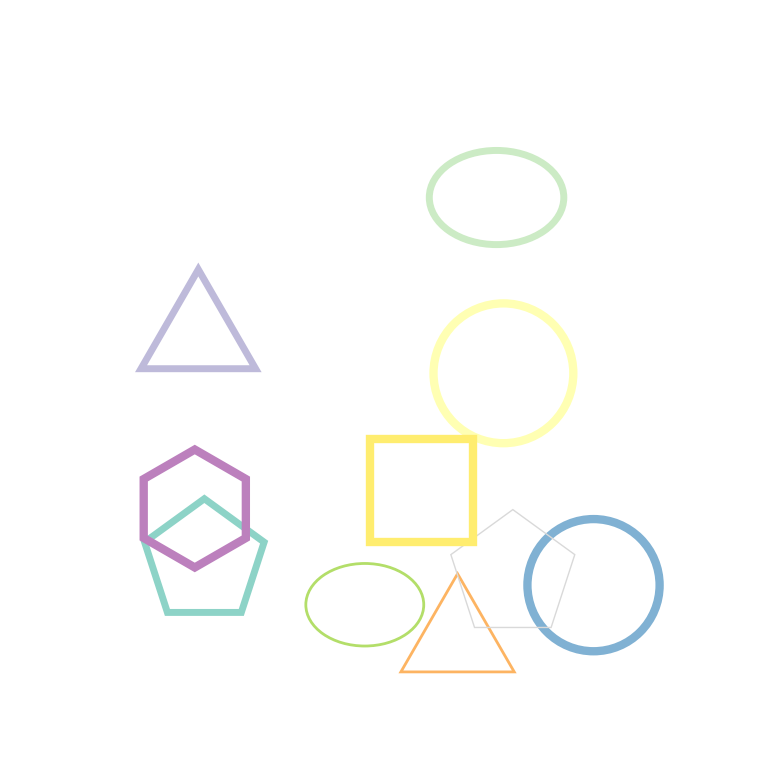[{"shape": "pentagon", "thickness": 2.5, "radius": 0.41, "center": [0.265, 0.271]}, {"shape": "circle", "thickness": 3, "radius": 0.45, "center": [0.654, 0.515]}, {"shape": "triangle", "thickness": 2.5, "radius": 0.43, "center": [0.258, 0.564]}, {"shape": "circle", "thickness": 3, "radius": 0.43, "center": [0.771, 0.24]}, {"shape": "triangle", "thickness": 1, "radius": 0.42, "center": [0.594, 0.17]}, {"shape": "oval", "thickness": 1, "radius": 0.38, "center": [0.474, 0.215]}, {"shape": "pentagon", "thickness": 0.5, "radius": 0.42, "center": [0.666, 0.254]}, {"shape": "hexagon", "thickness": 3, "radius": 0.38, "center": [0.253, 0.34]}, {"shape": "oval", "thickness": 2.5, "radius": 0.44, "center": [0.645, 0.743]}, {"shape": "square", "thickness": 3, "radius": 0.34, "center": [0.548, 0.363]}]